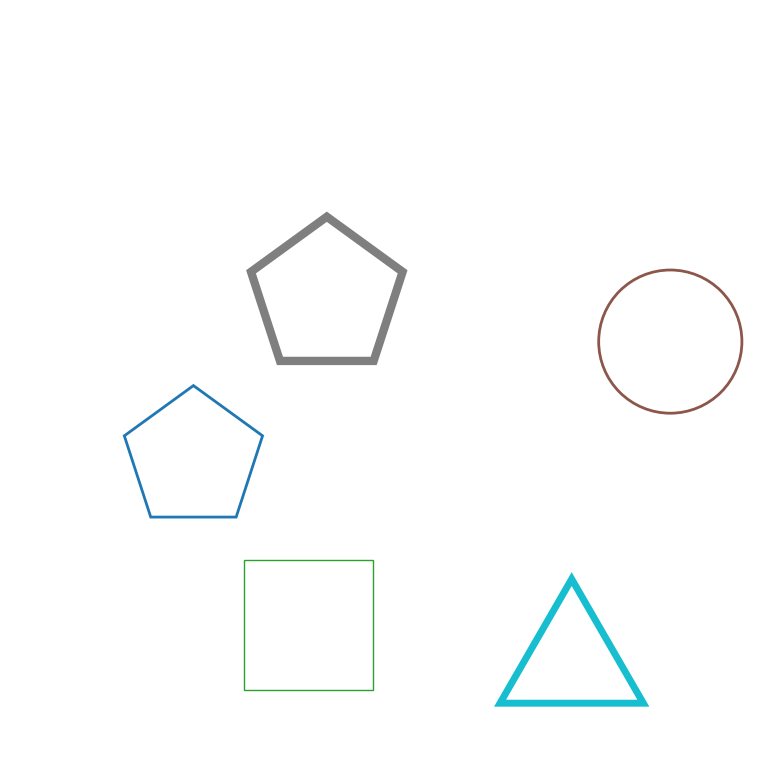[{"shape": "pentagon", "thickness": 1, "radius": 0.47, "center": [0.251, 0.405]}, {"shape": "square", "thickness": 0.5, "radius": 0.42, "center": [0.401, 0.188]}, {"shape": "circle", "thickness": 1, "radius": 0.46, "center": [0.871, 0.556]}, {"shape": "pentagon", "thickness": 3, "radius": 0.52, "center": [0.424, 0.615]}, {"shape": "triangle", "thickness": 2.5, "radius": 0.54, "center": [0.742, 0.14]}]